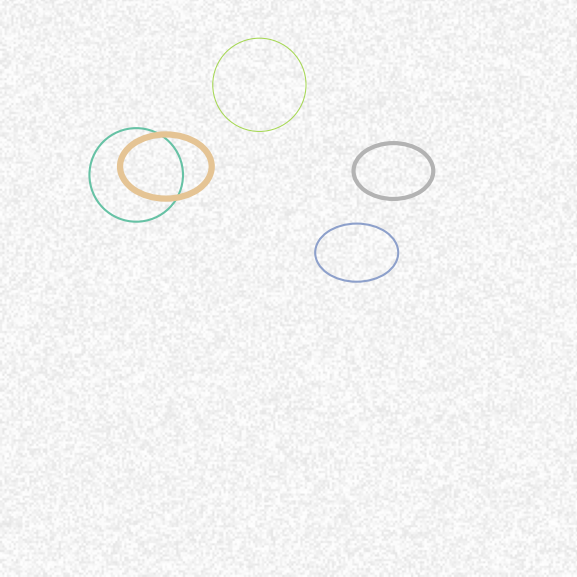[{"shape": "circle", "thickness": 1, "radius": 0.4, "center": [0.236, 0.696]}, {"shape": "oval", "thickness": 1, "radius": 0.36, "center": [0.618, 0.562]}, {"shape": "circle", "thickness": 0.5, "radius": 0.4, "center": [0.449, 0.852]}, {"shape": "oval", "thickness": 3, "radius": 0.4, "center": [0.287, 0.711]}, {"shape": "oval", "thickness": 2, "radius": 0.35, "center": [0.681, 0.703]}]